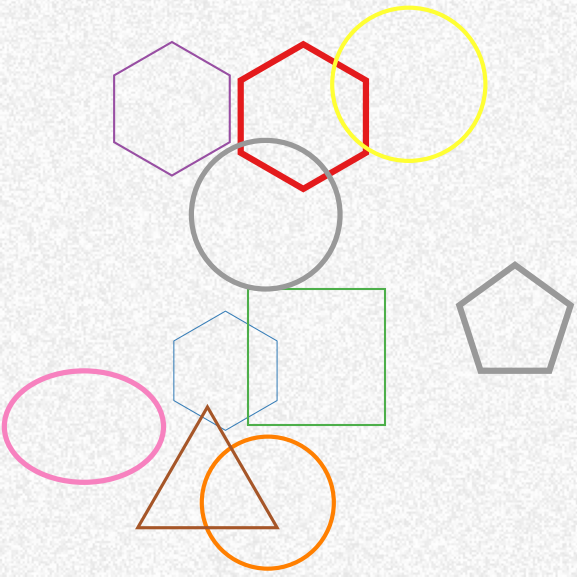[{"shape": "hexagon", "thickness": 3, "radius": 0.63, "center": [0.525, 0.797]}, {"shape": "hexagon", "thickness": 0.5, "radius": 0.52, "center": [0.39, 0.357]}, {"shape": "square", "thickness": 1, "radius": 0.59, "center": [0.548, 0.381]}, {"shape": "hexagon", "thickness": 1, "radius": 0.58, "center": [0.298, 0.811]}, {"shape": "circle", "thickness": 2, "radius": 0.57, "center": [0.464, 0.129]}, {"shape": "circle", "thickness": 2, "radius": 0.66, "center": [0.708, 0.853]}, {"shape": "triangle", "thickness": 1.5, "radius": 0.7, "center": [0.359, 0.155]}, {"shape": "oval", "thickness": 2.5, "radius": 0.69, "center": [0.145, 0.26]}, {"shape": "circle", "thickness": 2.5, "radius": 0.64, "center": [0.46, 0.627]}, {"shape": "pentagon", "thickness": 3, "radius": 0.51, "center": [0.892, 0.439]}]